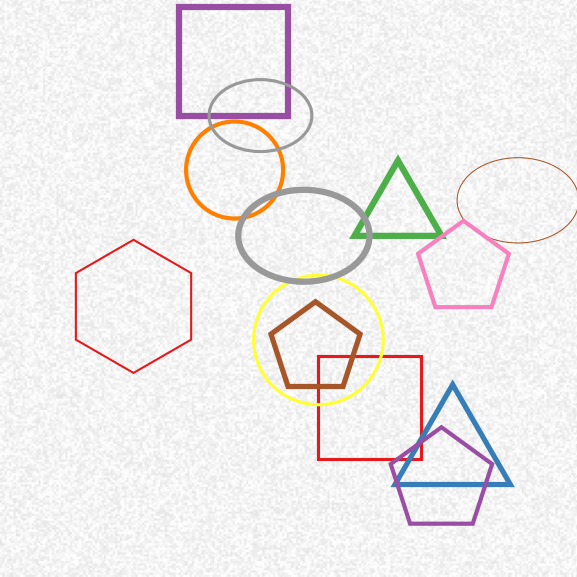[{"shape": "square", "thickness": 1.5, "radius": 0.44, "center": [0.64, 0.293]}, {"shape": "hexagon", "thickness": 1, "radius": 0.58, "center": [0.231, 0.469]}, {"shape": "triangle", "thickness": 2.5, "radius": 0.58, "center": [0.784, 0.218]}, {"shape": "triangle", "thickness": 3, "radius": 0.43, "center": [0.689, 0.634]}, {"shape": "pentagon", "thickness": 2, "radius": 0.46, "center": [0.764, 0.167]}, {"shape": "square", "thickness": 3, "radius": 0.47, "center": [0.404, 0.893]}, {"shape": "circle", "thickness": 2, "radius": 0.42, "center": [0.406, 0.705]}, {"shape": "circle", "thickness": 1.5, "radius": 0.56, "center": [0.551, 0.41]}, {"shape": "oval", "thickness": 0.5, "radius": 0.53, "center": [0.897, 0.652]}, {"shape": "pentagon", "thickness": 2.5, "radius": 0.41, "center": [0.546, 0.396]}, {"shape": "pentagon", "thickness": 2, "radius": 0.41, "center": [0.803, 0.534]}, {"shape": "oval", "thickness": 3, "radius": 0.57, "center": [0.526, 0.591]}, {"shape": "oval", "thickness": 1.5, "radius": 0.45, "center": [0.451, 0.799]}]